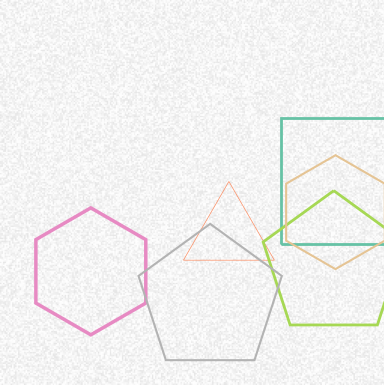[{"shape": "square", "thickness": 2, "radius": 0.82, "center": [0.893, 0.529]}, {"shape": "triangle", "thickness": 0.5, "radius": 0.68, "center": [0.595, 0.392]}, {"shape": "hexagon", "thickness": 2.5, "radius": 0.82, "center": [0.236, 0.295]}, {"shape": "pentagon", "thickness": 2, "radius": 0.96, "center": [0.867, 0.312]}, {"shape": "hexagon", "thickness": 1.5, "radius": 0.74, "center": [0.871, 0.449]}, {"shape": "pentagon", "thickness": 1.5, "radius": 0.98, "center": [0.546, 0.223]}]